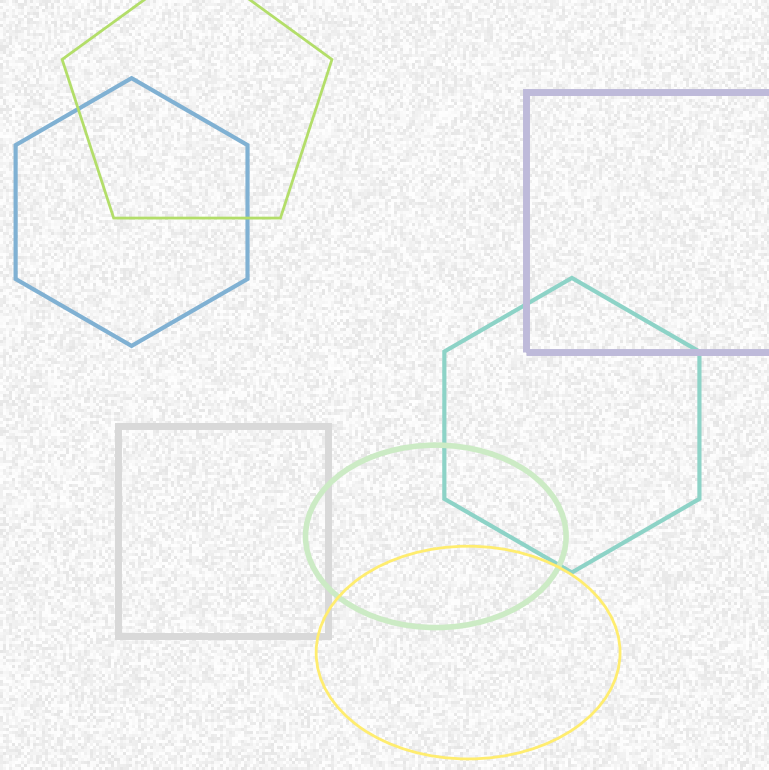[{"shape": "hexagon", "thickness": 1.5, "radius": 0.96, "center": [0.743, 0.448]}, {"shape": "square", "thickness": 2.5, "radius": 0.84, "center": [0.851, 0.711]}, {"shape": "hexagon", "thickness": 1.5, "radius": 0.87, "center": [0.171, 0.725]}, {"shape": "pentagon", "thickness": 1, "radius": 0.92, "center": [0.256, 0.866]}, {"shape": "square", "thickness": 2.5, "radius": 0.68, "center": [0.29, 0.311]}, {"shape": "oval", "thickness": 2, "radius": 0.85, "center": [0.566, 0.303]}, {"shape": "oval", "thickness": 1, "radius": 0.99, "center": [0.608, 0.152]}]